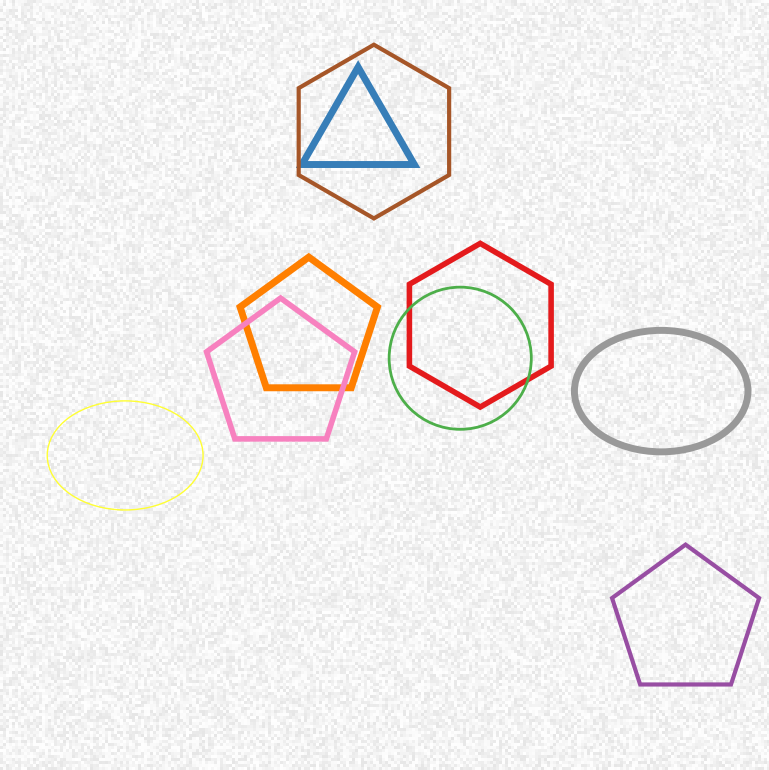[{"shape": "hexagon", "thickness": 2, "radius": 0.53, "center": [0.624, 0.578]}, {"shape": "triangle", "thickness": 2.5, "radius": 0.42, "center": [0.465, 0.829]}, {"shape": "circle", "thickness": 1, "radius": 0.46, "center": [0.598, 0.535]}, {"shape": "pentagon", "thickness": 1.5, "radius": 0.5, "center": [0.89, 0.192]}, {"shape": "pentagon", "thickness": 2.5, "radius": 0.47, "center": [0.401, 0.572]}, {"shape": "oval", "thickness": 0.5, "radius": 0.51, "center": [0.163, 0.409]}, {"shape": "hexagon", "thickness": 1.5, "radius": 0.56, "center": [0.486, 0.829]}, {"shape": "pentagon", "thickness": 2, "radius": 0.51, "center": [0.364, 0.512]}, {"shape": "oval", "thickness": 2.5, "radius": 0.56, "center": [0.859, 0.492]}]